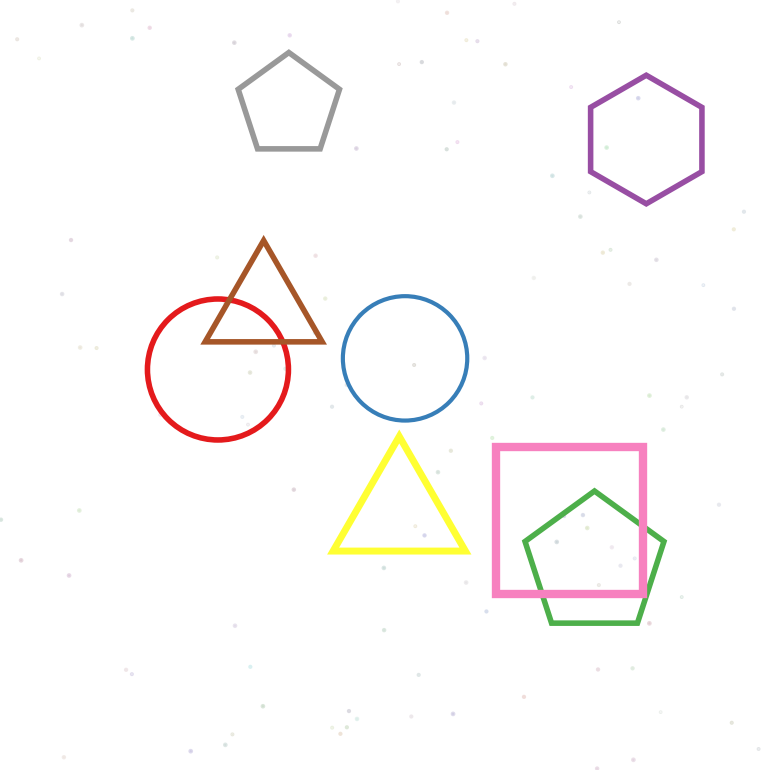[{"shape": "circle", "thickness": 2, "radius": 0.46, "center": [0.283, 0.52]}, {"shape": "circle", "thickness": 1.5, "radius": 0.4, "center": [0.526, 0.535]}, {"shape": "pentagon", "thickness": 2, "radius": 0.47, "center": [0.772, 0.267]}, {"shape": "hexagon", "thickness": 2, "radius": 0.42, "center": [0.839, 0.819]}, {"shape": "triangle", "thickness": 2.5, "radius": 0.5, "center": [0.519, 0.334]}, {"shape": "triangle", "thickness": 2, "radius": 0.44, "center": [0.342, 0.6]}, {"shape": "square", "thickness": 3, "radius": 0.48, "center": [0.74, 0.323]}, {"shape": "pentagon", "thickness": 2, "radius": 0.35, "center": [0.375, 0.863]}]